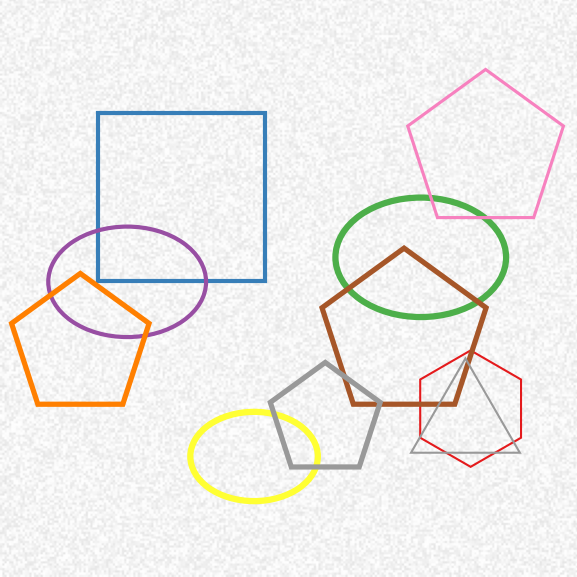[{"shape": "hexagon", "thickness": 1, "radius": 0.5, "center": [0.815, 0.292]}, {"shape": "square", "thickness": 2, "radius": 0.73, "center": [0.314, 0.659]}, {"shape": "oval", "thickness": 3, "radius": 0.74, "center": [0.729, 0.554]}, {"shape": "oval", "thickness": 2, "radius": 0.68, "center": [0.22, 0.511]}, {"shape": "pentagon", "thickness": 2.5, "radius": 0.63, "center": [0.139, 0.4]}, {"shape": "oval", "thickness": 3, "radius": 0.55, "center": [0.44, 0.209]}, {"shape": "pentagon", "thickness": 2.5, "radius": 0.75, "center": [0.7, 0.42]}, {"shape": "pentagon", "thickness": 1.5, "radius": 0.71, "center": [0.841, 0.737]}, {"shape": "triangle", "thickness": 1, "radius": 0.54, "center": [0.806, 0.27]}, {"shape": "pentagon", "thickness": 2.5, "radius": 0.5, "center": [0.563, 0.271]}]